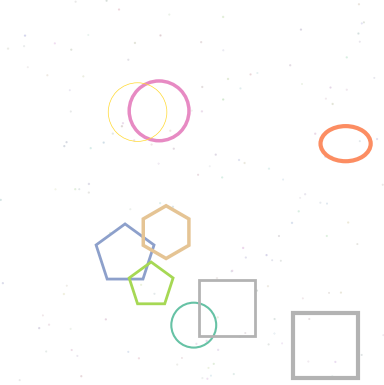[{"shape": "circle", "thickness": 1.5, "radius": 0.29, "center": [0.503, 0.155]}, {"shape": "oval", "thickness": 3, "radius": 0.33, "center": [0.898, 0.627]}, {"shape": "pentagon", "thickness": 2, "radius": 0.4, "center": [0.325, 0.339]}, {"shape": "circle", "thickness": 2.5, "radius": 0.39, "center": [0.413, 0.712]}, {"shape": "pentagon", "thickness": 2, "radius": 0.3, "center": [0.393, 0.259]}, {"shape": "circle", "thickness": 0.5, "radius": 0.38, "center": [0.357, 0.709]}, {"shape": "hexagon", "thickness": 2.5, "radius": 0.34, "center": [0.431, 0.397]}, {"shape": "square", "thickness": 3, "radius": 0.42, "center": [0.846, 0.103]}, {"shape": "square", "thickness": 2, "radius": 0.37, "center": [0.589, 0.2]}]